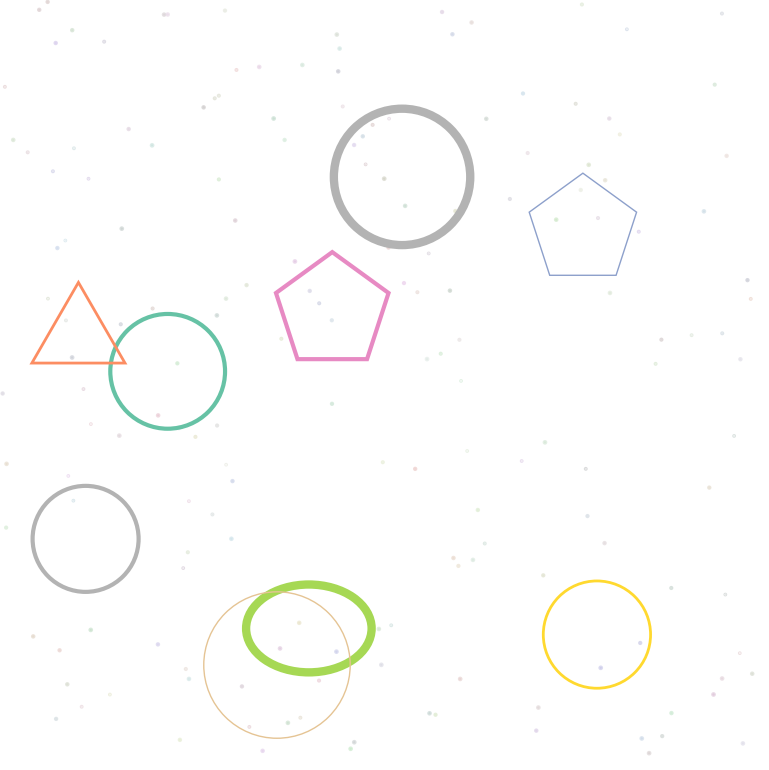[{"shape": "circle", "thickness": 1.5, "radius": 0.37, "center": [0.218, 0.518]}, {"shape": "triangle", "thickness": 1, "radius": 0.35, "center": [0.102, 0.563]}, {"shape": "pentagon", "thickness": 0.5, "radius": 0.37, "center": [0.757, 0.702]}, {"shape": "pentagon", "thickness": 1.5, "radius": 0.38, "center": [0.432, 0.596]}, {"shape": "oval", "thickness": 3, "radius": 0.41, "center": [0.401, 0.184]}, {"shape": "circle", "thickness": 1, "radius": 0.35, "center": [0.775, 0.176]}, {"shape": "circle", "thickness": 0.5, "radius": 0.48, "center": [0.36, 0.136]}, {"shape": "circle", "thickness": 1.5, "radius": 0.34, "center": [0.111, 0.3]}, {"shape": "circle", "thickness": 3, "radius": 0.44, "center": [0.522, 0.77]}]